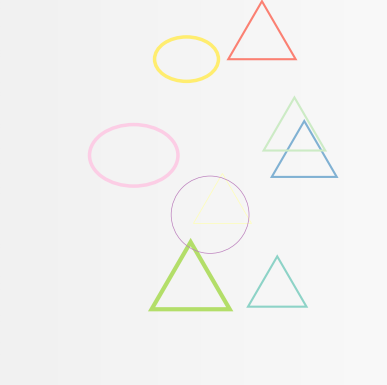[{"shape": "triangle", "thickness": 1.5, "radius": 0.44, "center": [0.715, 0.247]}, {"shape": "triangle", "thickness": 0.5, "radius": 0.43, "center": [0.574, 0.463]}, {"shape": "triangle", "thickness": 1.5, "radius": 0.5, "center": [0.676, 0.896]}, {"shape": "triangle", "thickness": 1.5, "radius": 0.48, "center": [0.785, 0.589]}, {"shape": "triangle", "thickness": 3, "radius": 0.58, "center": [0.492, 0.255]}, {"shape": "oval", "thickness": 2.5, "radius": 0.57, "center": [0.345, 0.597]}, {"shape": "circle", "thickness": 0.5, "radius": 0.5, "center": [0.542, 0.442]}, {"shape": "triangle", "thickness": 1.5, "radius": 0.46, "center": [0.76, 0.655]}, {"shape": "oval", "thickness": 2.5, "radius": 0.41, "center": [0.481, 0.846]}]